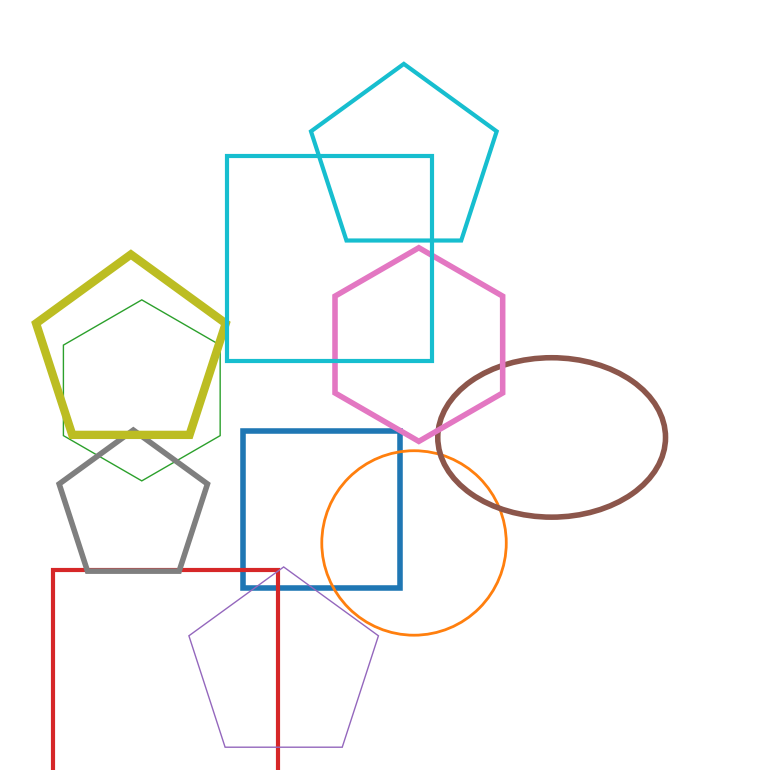[{"shape": "square", "thickness": 2, "radius": 0.51, "center": [0.417, 0.339]}, {"shape": "circle", "thickness": 1, "radius": 0.6, "center": [0.538, 0.295]}, {"shape": "hexagon", "thickness": 0.5, "radius": 0.59, "center": [0.184, 0.493]}, {"shape": "square", "thickness": 1.5, "radius": 0.73, "center": [0.215, 0.114]}, {"shape": "pentagon", "thickness": 0.5, "radius": 0.65, "center": [0.368, 0.134]}, {"shape": "oval", "thickness": 2, "radius": 0.74, "center": [0.716, 0.432]}, {"shape": "hexagon", "thickness": 2, "radius": 0.63, "center": [0.544, 0.553]}, {"shape": "pentagon", "thickness": 2, "radius": 0.51, "center": [0.173, 0.34]}, {"shape": "pentagon", "thickness": 3, "radius": 0.65, "center": [0.17, 0.54]}, {"shape": "square", "thickness": 1.5, "radius": 0.66, "center": [0.428, 0.664]}, {"shape": "pentagon", "thickness": 1.5, "radius": 0.63, "center": [0.524, 0.79]}]